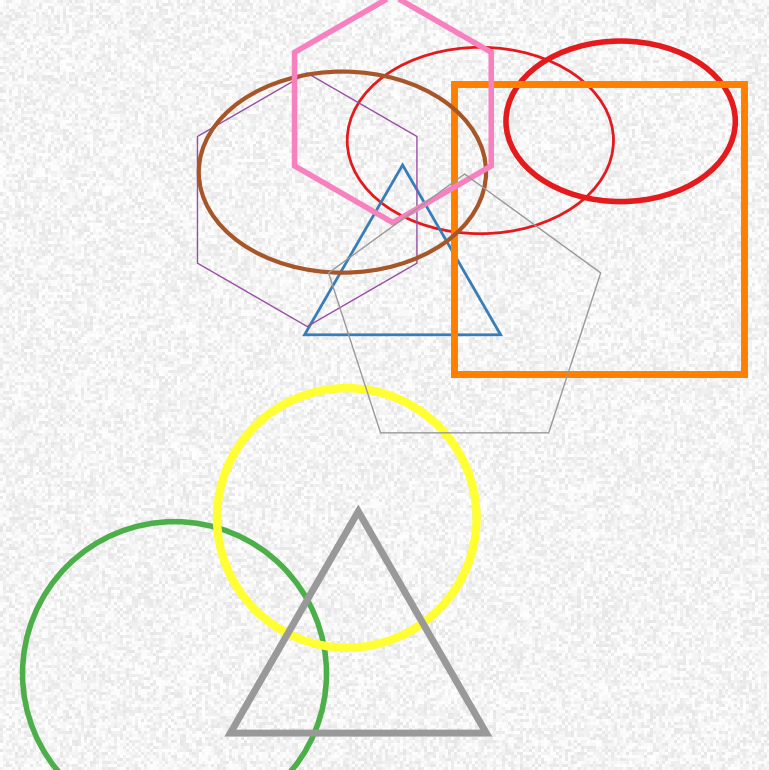[{"shape": "oval", "thickness": 2, "radius": 0.74, "center": [0.806, 0.842]}, {"shape": "oval", "thickness": 1, "radius": 0.86, "center": [0.624, 0.818]}, {"shape": "triangle", "thickness": 1, "radius": 0.74, "center": [0.523, 0.639]}, {"shape": "circle", "thickness": 2, "radius": 0.99, "center": [0.227, 0.125]}, {"shape": "hexagon", "thickness": 0.5, "radius": 0.82, "center": [0.399, 0.74]}, {"shape": "square", "thickness": 2.5, "radius": 0.94, "center": [0.778, 0.703]}, {"shape": "circle", "thickness": 3, "radius": 0.84, "center": [0.45, 0.327]}, {"shape": "oval", "thickness": 1.5, "radius": 0.93, "center": [0.445, 0.776]}, {"shape": "hexagon", "thickness": 2, "radius": 0.74, "center": [0.51, 0.858]}, {"shape": "pentagon", "thickness": 0.5, "radius": 0.93, "center": [0.603, 0.588]}, {"shape": "triangle", "thickness": 2.5, "radius": 0.96, "center": [0.465, 0.144]}]